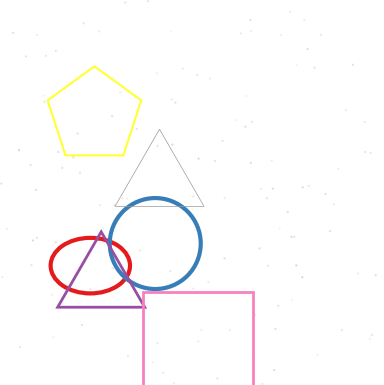[{"shape": "oval", "thickness": 3, "radius": 0.52, "center": [0.235, 0.31]}, {"shape": "circle", "thickness": 3, "radius": 0.59, "center": [0.403, 0.367]}, {"shape": "triangle", "thickness": 2, "radius": 0.65, "center": [0.263, 0.267]}, {"shape": "pentagon", "thickness": 1.5, "radius": 0.64, "center": [0.245, 0.7]}, {"shape": "square", "thickness": 2, "radius": 0.71, "center": [0.514, 0.101]}, {"shape": "triangle", "thickness": 0.5, "radius": 0.67, "center": [0.414, 0.531]}]